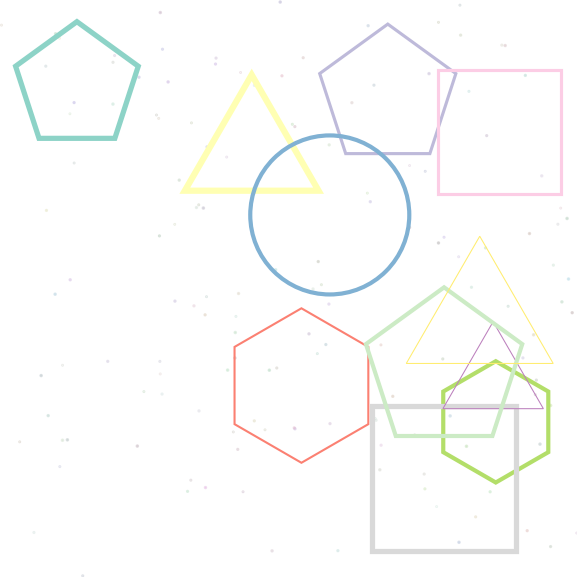[{"shape": "pentagon", "thickness": 2.5, "radius": 0.56, "center": [0.133, 0.85]}, {"shape": "triangle", "thickness": 3, "radius": 0.67, "center": [0.436, 0.736]}, {"shape": "pentagon", "thickness": 1.5, "radius": 0.62, "center": [0.671, 0.833]}, {"shape": "hexagon", "thickness": 1, "radius": 0.67, "center": [0.522, 0.332]}, {"shape": "circle", "thickness": 2, "radius": 0.69, "center": [0.571, 0.627]}, {"shape": "hexagon", "thickness": 2, "radius": 0.53, "center": [0.858, 0.269]}, {"shape": "square", "thickness": 1.5, "radius": 0.54, "center": [0.865, 0.77]}, {"shape": "square", "thickness": 2.5, "radius": 0.62, "center": [0.768, 0.171]}, {"shape": "triangle", "thickness": 0.5, "radius": 0.5, "center": [0.854, 0.342]}, {"shape": "pentagon", "thickness": 2, "radius": 0.71, "center": [0.769, 0.359]}, {"shape": "triangle", "thickness": 0.5, "radius": 0.73, "center": [0.831, 0.443]}]